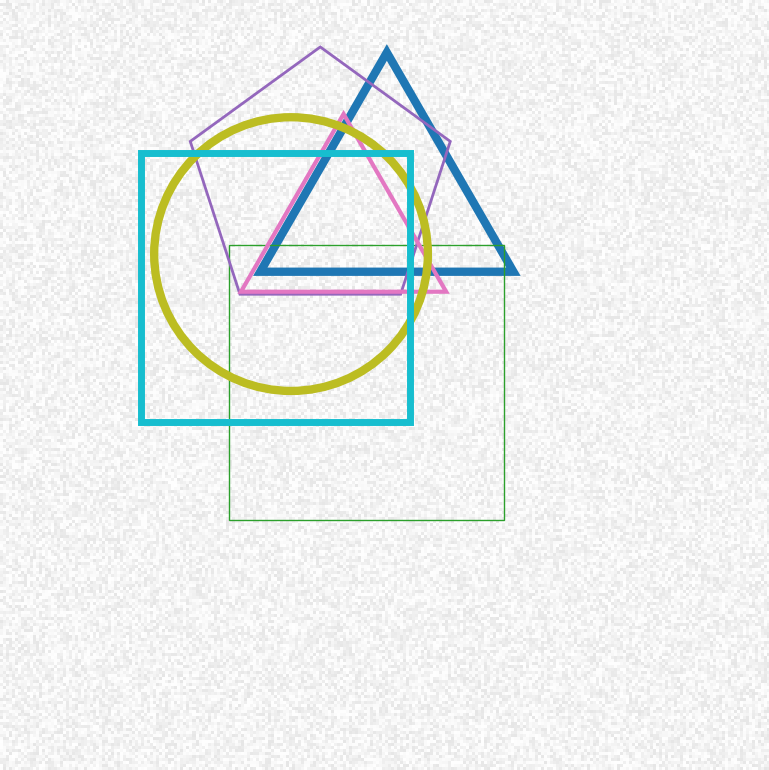[{"shape": "triangle", "thickness": 3, "radius": 0.95, "center": [0.502, 0.742]}, {"shape": "square", "thickness": 0.5, "radius": 0.89, "center": [0.476, 0.503]}, {"shape": "pentagon", "thickness": 1, "radius": 0.89, "center": [0.416, 0.761]}, {"shape": "triangle", "thickness": 1.5, "radius": 0.77, "center": [0.446, 0.698]}, {"shape": "circle", "thickness": 3, "radius": 0.89, "center": [0.378, 0.67]}, {"shape": "square", "thickness": 2.5, "radius": 0.87, "center": [0.358, 0.626]}]